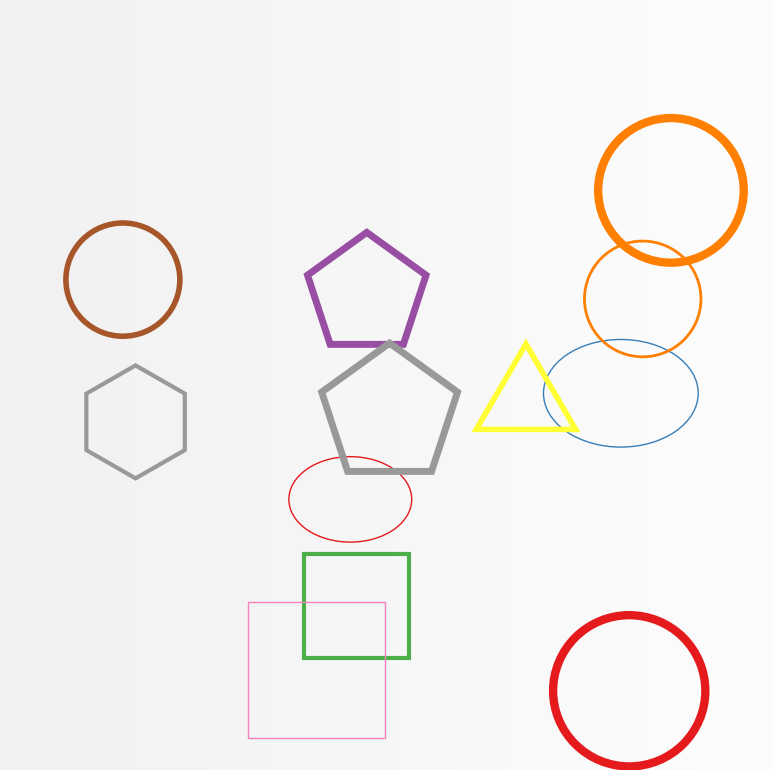[{"shape": "oval", "thickness": 0.5, "radius": 0.4, "center": [0.452, 0.351]}, {"shape": "circle", "thickness": 3, "radius": 0.49, "center": [0.812, 0.103]}, {"shape": "oval", "thickness": 0.5, "radius": 0.5, "center": [0.801, 0.489]}, {"shape": "square", "thickness": 1.5, "radius": 0.34, "center": [0.46, 0.214]}, {"shape": "pentagon", "thickness": 2.5, "radius": 0.4, "center": [0.473, 0.618]}, {"shape": "circle", "thickness": 1, "radius": 0.38, "center": [0.829, 0.612]}, {"shape": "circle", "thickness": 3, "radius": 0.47, "center": [0.866, 0.753]}, {"shape": "triangle", "thickness": 2, "radius": 0.37, "center": [0.679, 0.479]}, {"shape": "circle", "thickness": 2, "radius": 0.37, "center": [0.159, 0.637]}, {"shape": "square", "thickness": 0.5, "radius": 0.44, "center": [0.408, 0.13]}, {"shape": "hexagon", "thickness": 1.5, "radius": 0.37, "center": [0.175, 0.452]}, {"shape": "pentagon", "thickness": 2.5, "radius": 0.46, "center": [0.503, 0.462]}]